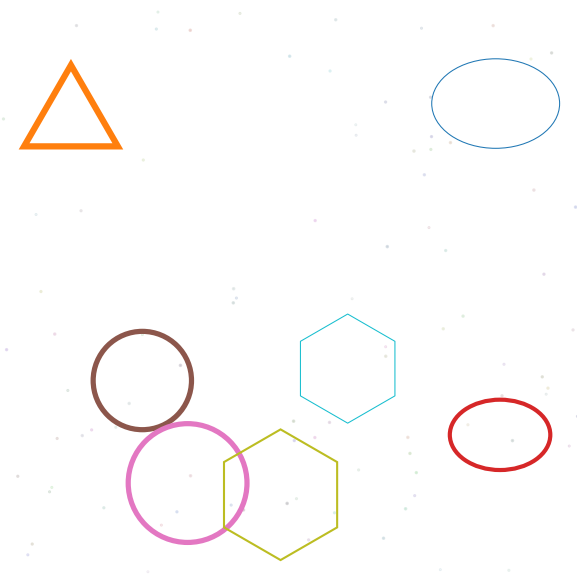[{"shape": "oval", "thickness": 0.5, "radius": 0.55, "center": [0.858, 0.82]}, {"shape": "triangle", "thickness": 3, "radius": 0.47, "center": [0.123, 0.793]}, {"shape": "oval", "thickness": 2, "radius": 0.44, "center": [0.866, 0.246]}, {"shape": "circle", "thickness": 2.5, "radius": 0.43, "center": [0.246, 0.34]}, {"shape": "circle", "thickness": 2.5, "radius": 0.51, "center": [0.325, 0.163]}, {"shape": "hexagon", "thickness": 1, "radius": 0.57, "center": [0.486, 0.142]}, {"shape": "hexagon", "thickness": 0.5, "radius": 0.47, "center": [0.602, 0.361]}]